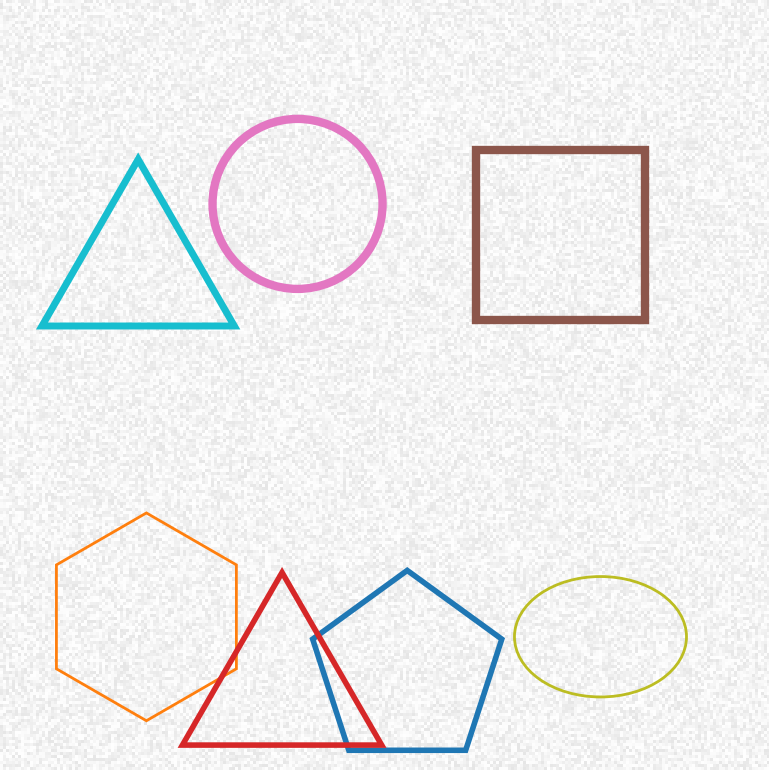[{"shape": "pentagon", "thickness": 2, "radius": 0.65, "center": [0.529, 0.13]}, {"shape": "hexagon", "thickness": 1, "radius": 0.67, "center": [0.19, 0.199]}, {"shape": "triangle", "thickness": 2, "radius": 0.75, "center": [0.366, 0.107]}, {"shape": "square", "thickness": 3, "radius": 0.55, "center": [0.728, 0.695]}, {"shape": "circle", "thickness": 3, "radius": 0.55, "center": [0.386, 0.735]}, {"shape": "oval", "thickness": 1, "radius": 0.56, "center": [0.78, 0.173]}, {"shape": "triangle", "thickness": 2.5, "radius": 0.72, "center": [0.179, 0.649]}]